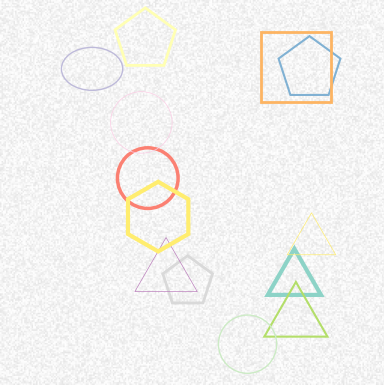[{"shape": "triangle", "thickness": 3, "radius": 0.4, "center": [0.765, 0.274]}, {"shape": "pentagon", "thickness": 2, "radius": 0.41, "center": [0.377, 0.897]}, {"shape": "oval", "thickness": 1, "radius": 0.4, "center": [0.239, 0.821]}, {"shape": "circle", "thickness": 2.5, "radius": 0.39, "center": [0.384, 0.537]}, {"shape": "pentagon", "thickness": 1.5, "radius": 0.42, "center": [0.804, 0.822]}, {"shape": "square", "thickness": 2, "radius": 0.45, "center": [0.768, 0.825]}, {"shape": "triangle", "thickness": 1.5, "radius": 0.47, "center": [0.769, 0.173]}, {"shape": "circle", "thickness": 0.5, "radius": 0.4, "center": [0.367, 0.682]}, {"shape": "pentagon", "thickness": 2, "radius": 0.34, "center": [0.487, 0.268]}, {"shape": "triangle", "thickness": 0.5, "radius": 0.47, "center": [0.431, 0.289]}, {"shape": "circle", "thickness": 1, "radius": 0.38, "center": [0.643, 0.106]}, {"shape": "hexagon", "thickness": 3, "radius": 0.45, "center": [0.411, 0.437]}, {"shape": "triangle", "thickness": 0.5, "radius": 0.36, "center": [0.809, 0.375]}]